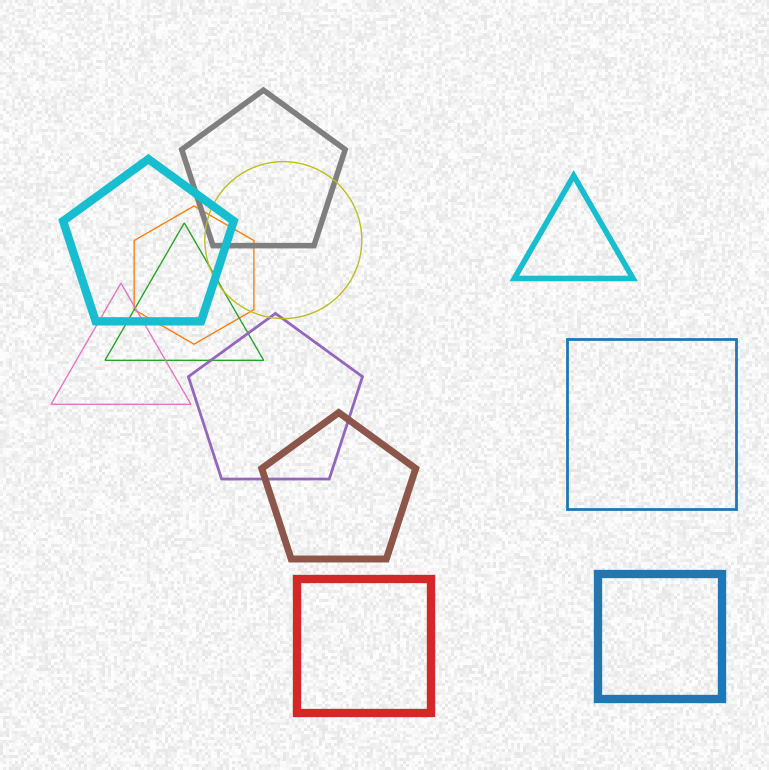[{"shape": "square", "thickness": 3, "radius": 0.4, "center": [0.857, 0.173]}, {"shape": "square", "thickness": 1, "radius": 0.55, "center": [0.847, 0.449]}, {"shape": "hexagon", "thickness": 0.5, "radius": 0.45, "center": [0.252, 0.643]}, {"shape": "triangle", "thickness": 0.5, "radius": 0.59, "center": [0.239, 0.592]}, {"shape": "square", "thickness": 3, "radius": 0.44, "center": [0.473, 0.161]}, {"shape": "pentagon", "thickness": 1, "radius": 0.59, "center": [0.358, 0.474]}, {"shape": "pentagon", "thickness": 2.5, "radius": 0.53, "center": [0.44, 0.359]}, {"shape": "triangle", "thickness": 0.5, "radius": 0.52, "center": [0.157, 0.527]}, {"shape": "pentagon", "thickness": 2, "radius": 0.56, "center": [0.342, 0.771]}, {"shape": "circle", "thickness": 0.5, "radius": 0.51, "center": [0.368, 0.688]}, {"shape": "triangle", "thickness": 2, "radius": 0.44, "center": [0.745, 0.683]}, {"shape": "pentagon", "thickness": 3, "radius": 0.58, "center": [0.193, 0.677]}]